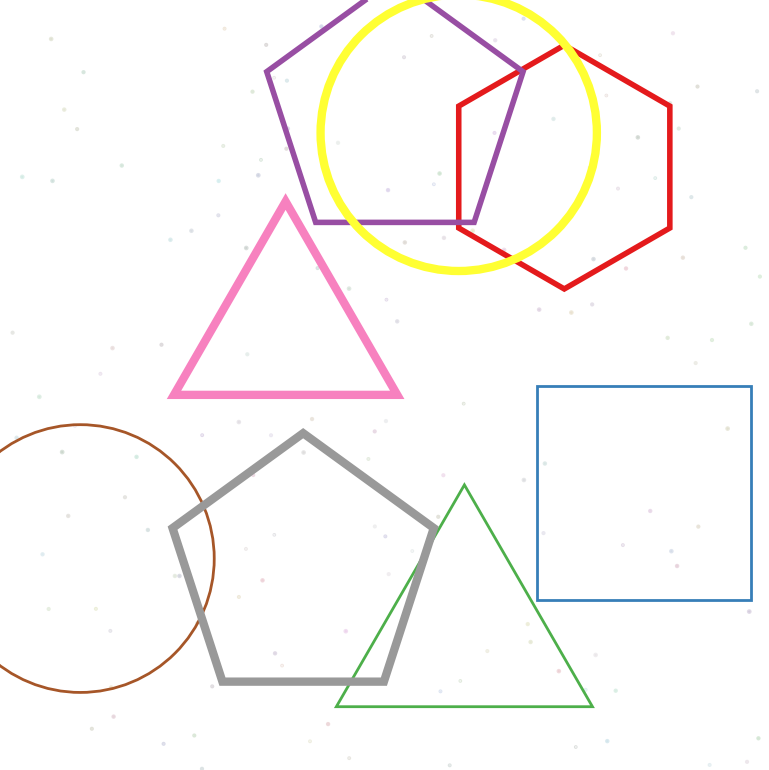[{"shape": "hexagon", "thickness": 2, "radius": 0.79, "center": [0.733, 0.783]}, {"shape": "square", "thickness": 1, "radius": 0.69, "center": [0.837, 0.36]}, {"shape": "triangle", "thickness": 1, "radius": 0.96, "center": [0.603, 0.178]}, {"shape": "pentagon", "thickness": 2, "radius": 0.88, "center": [0.513, 0.853]}, {"shape": "circle", "thickness": 3, "radius": 0.9, "center": [0.596, 0.827]}, {"shape": "circle", "thickness": 1, "radius": 0.87, "center": [0.104, 0.275]}, {"shape": "triangle", "thickness": 3, "radius": 0.84, "center": [0.371, 0.571]}, {"shape": "pentagon", "thickness": 3, "radius": 0.89, "center": [0.394, 0.259]}]